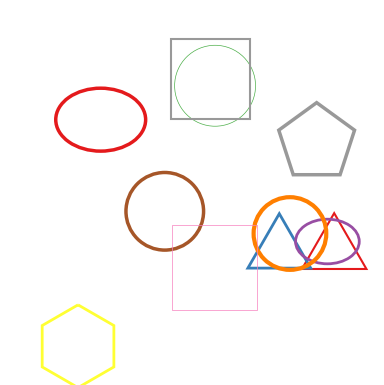[{"shape": "oval", "thickness": 2.5, "radius": 0.58, "center": [0.262, 0.689]}, {"shape": "triangle", "thickness": 1.5, "radius": 0.48, "center": [0.868, 0.35]}, {"shape": "triangle", "thickness": 2, "radius": 0.47, "center": [0.725, 0.351]}, {"shape": "circle", "thickness": 0.5, "radius": 0.53, "center": [0.559, 0.777]}, {"shape": "oval", "thickness": 2, "radius": 0.41, "center": [0.85, 0.373]}, {"shape": "circle", "thickness": 3, "radius": 0.47, "center": [0.753, 0.393]}, {"shape": "hexagon", "thickness": 2, "radius": 0.54, "center": [0.203, 0.101]}, {"shape": "circle", "thickness": 2.5, "radius": 0.5, "center": [0.428, 0.451]}, {"shape": "square", "thickness": 0.5, "radius": 0.55, "center": [0.556, 0.305]}, {"shape": "pentagon", "thickness": 2.5, "radius": 0.52, "center": [0.822, 0.63]}, {"shape": "square", "thickness": 1.5, "radius": 0.51, "center": [0.547, 0.795]}]